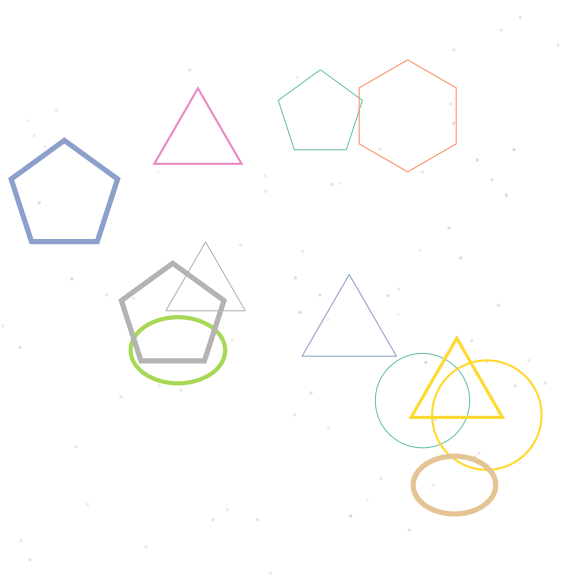[{"shape": "pentagon", "thickness": 0.5, "radius": 0.38, "center": [0.555, 0.802]}, {"shape": "circle", "thickness": 0.5, "radius": 0.41, "center": [0.732, 0.305]}, {"shape": "hexagon", "thickness": 0.5, "radius": 0.49, "center": [0.706, 0.798]}, {"shape": "triangle", "thickness": 0.5, "radius": 0.47, "center": [0.605, 0.43]}, {"shape": "pentagon", "thickness": 2.5, "radius": 0.48, "center": [0.111, 0.659]}, {"shape": "triangle", "thickness": 1, "radius": 0.44, "center": [0.343, 0.759]}, {"shape": "oval", "thickness": 2, "radius": 0.41, "center": [0.308, 0.393]}, {"shape": "triangle", "thickness": 1.5, "radius": 0.46, "center": [0.791, 0.322]}, {"shape": "circle", "thickness": 1, "radius": 0.47, "center": [0.843, 0.28]}, {"shape": "oval", "thickness": 2.5, "radius": 0.36, "center": [0.787, 0.159]}, {"shape": "pentagon", "thickness": 2.5, "radius": 0.47, "center": [0.299, 0.45]}, {"shape": "triangle", "thickness": 0.5, "radius": 0.4, "center": [0.356, 0.501]}]